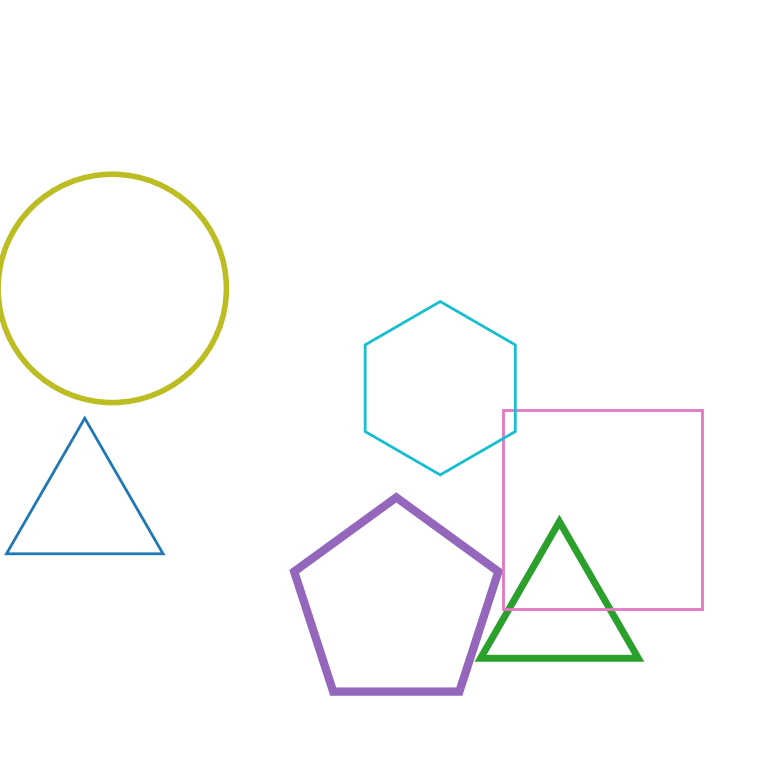[{"shape": "triangle", "thickness": 1, "radius": 0.59, "center": [0.11, 0.339]}, {"shape": "triangle", "thickness": 2.5, "radius": 0.59, "center": [0.727, 0.204]}, {"shape": "pentagon", "thickness": 3, "radius": 0.7, "center": [0.515, 0.215]}, {"shape": "square", "thickness": 1, "radius": 0.65, "center": [0.783, 0.338]}, {"shape": "circle", "thickness": 2, "radius": 0.74, "center": [0.146, 0.625]}, {"shape": "hexagon", "thickness": 1, "radius": 0.56, "center": [0.572, 0.496]}]